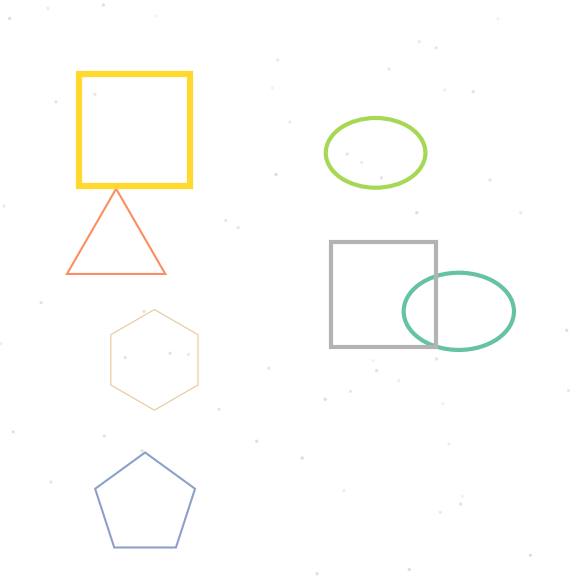[{"shape": "oval", "thickness": 2, "radius": 0.48, "center": [0.794, 0.46]}, {"shape": "triangle", "thickness": 1, "radius": 0.49, "center": [0.201, 0.574]}, {"shape": "pentagon", "thickness": 1, "radius": 0.45, "center": [0.251, 0.125]}, {"shape": "oval", "thickness": 2, "radius": 0.43, "center": [0.65, 0.734]}, {"shape": "square", "thickness": 3, "radius": 0.48, "center": [0.233, 0.774]}, {"shape": "hexagon", "thickness": 0.5, "radius": 0.44, "center": [0.267, 0.376]}, {"shape": "square", "thickness": 2, "radius": 0.45, "center": [0.664, 0.49]}]